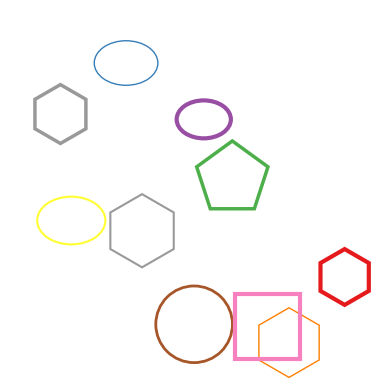[{"shape": "hexagon", "thickness": 3, "radius": 0.36, "center": [0.895, 0.281]}, {"shape": "oval", "thickness": 1, "radius": 0.41, "center": [0.327, 0.836]}, {"shape": "pentagon", "thickness": 2.5, "radius": 0.49, "center": [0.603, 0.537]}, {"shape": "oval", "thickness": 3, "radius": 0.35, "center": [0.529, 0.69]}, {"shape": "hexagon", "thickness": 1, "radius": 0.45, "center": [0.751, 0.11]}, {"shape": "oval", "thickness": 1.5, "radius": 0.44, "center": [0.185, 0.427]}, {"shape": "circle", "thickness": 2, "radius": 0.5, "center": [0.504, 0.158]}, {"shape": "square", "thickness": 3, "radius": 0.42, "center": [0.695, 0.152]}, {"shape": "hexagon", "thickness": 1.5, "radius": 0.48, "center": [0.369, 0.401]}, {"shape": "hexagon", "thickness": 2.5, "radius": 0.38, "center": [0.157, 0.704]}]